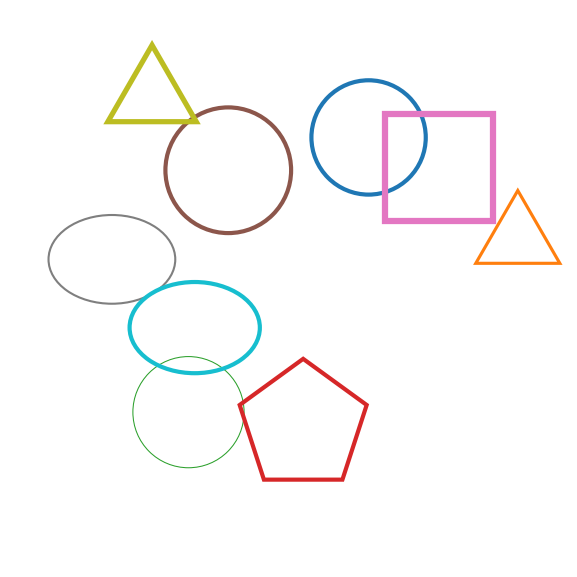[{"shape": "circle", "thickness": 2, "radius": 0.49, "center": [0.638, 0.761]}, {"shape": "triangle", "thickness": 1.5, "radius": 0.42, "center": [0.897, 0.585]}, {"shape": "circle", "thickness": 0.5, "radius": 0.48, "center": [0.326, 0.285]}, {"shape": "pentagon", "thickness": 2, "radius": 0.58, "center": [0.525, 0.262]}, {"shape": "circle", "thickness": 2, "radius": 0.54, "center": [0.395, 0.704]}, {"shape": "square", "thickness": 3, "radius": 0.46, "center": [0.76, 0.709]}, {"shape": "oval", "thickness": 1, "radius": 0.55, "center": [0.194, 0.55]}, {"shape": "triangle", "thickness": 2.5, "radius": 0.44, "center": [0.263, 0.833]}, {"shape": "oval", "thickness": 2, "radius": 0.56, "center": [0.337, 0.432]}]